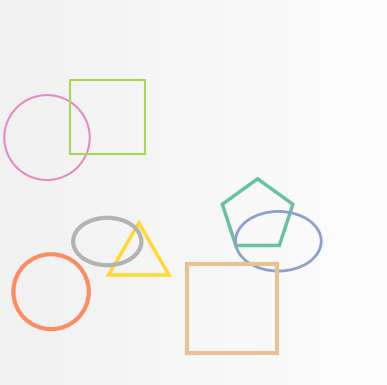[{"shape": "pentagon", "thickness": 2.5, "radius": 0.48, "center": [0.665, 0.44]}, {"shape": "circle", "thickness": 3, "radius": 0.49, "center": [0.132, 0.242]}, {"shape": "oval", "thickness": 2, "radius": 0.55, "center": [0.718, 0.373]}, {"shape": "circle", "thickness": 1.5, "radius": 0.55, "center": [0.121, 0.643]}, {"shape": "square", "thickness": 1.5, "radius": 0.48, "center": [0.278, 0.697]}, {"shape": "triangle", "thickness": 2.5, "radius": 0.45, "center": [0.358, 0.331]}, {"shape": "square", "thickness": 3, "radius": 0.58, "center": [0.598, 0.198]}, {"shape": "oval", "thickness": 3, "radius": 0.44, "center": [0.277, 0.373]}]